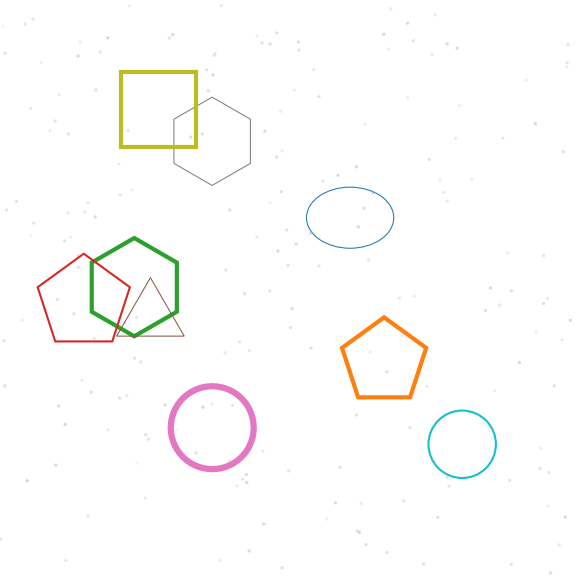[{"shape": "oval", "thickness": 0.5, "radius": 0.38, "center": [0.606, 0.622]}, {"shape": "pentagon", "thickness": 2, "radius": 0.38, "center": [0.665, 0.373]}, {"shape": "hexagon", "thickness": 2, "radius": 0.43, "center": [0.233, 0.502]}, {"shape": "pentagon", "thickness": 1, "radius": 0.42, "center": [0.145, 0.476]}, {"shape": "triangle", "thickness": 0.5, "radius": 0.34, "center": [0.26, 0.451]}, {"shape": "circle", "thickness": 3, "radius": 0.36, "center": [0.368, 0.259]}, {"shape": "hexagon", "thickness": 0.5, "radius": 0.38, "center": [0.367, 0.754]}, {"shape": "square", "thickness": 2, "radius": 0.33, "center": [0.275, 0.809]}, {"shape": "circle", "thickness": 1, "radius": 0.29, "center": [0.8, 0.23]}]